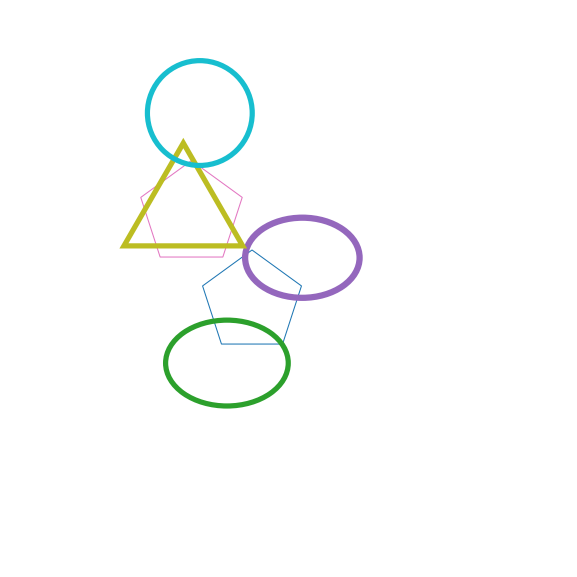[{"shape": "pentagon", "thickness": 0.5, "radius": 0.45, "center": [0.436, 0.476]}, {"shape": "oval", "thickness": 2.5, "radius": 0.53, "center": [0.393, 0.37]}, {"shape": "oval", "thickness": 3, "radius": 0.5, "center": [0.524, 0.553]}, {"shape": "pentagon", "thickness": 0.5, "radius": 0.46, "center": [0.332, 0.629]}, {"shape": "triangle", "thickness": 2.5, "radius": 0.59, "center": [0.317, 0.633]}, {"shape": "circle", "thickness": 2.5, "radius": 0.45, "center": [0.346, 0.803]}]